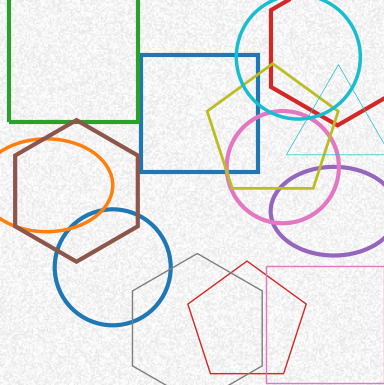[{"shape": "square", "thickness": 3, "radius": 0.76, "center": [0.518, 0.704]}, {"shape": "circle", "thickness": 3, "radius": 0.75, "center": [0.293, 0.306]}, {"shape": "oval", "thickness": 2.5, "radius": 0.86, "center": [0.12, 0.519]}, {"shape": "square", "thickness": 3, "radius": 0.84, "center": [0.19, 0.85]}, {"shape": "pentagon", "thickness": 1, "radius": 0.81, "center": [0.642, 0.16]}, {"shape": "hexagon", "thickness": 3, "radius": 1.0, "center": [0.877, 0.874]}, {"shape": "oval", "thickness": 3, "radius": 0.82, "center": [0.867, 0.451]}, {"shape": "hexagon", "thickness": 3, "radius": 0.92, "center": [0.199, 0.504]}, {"shape": "circle", "thickness": 3, "radius": 0.73, "center": [0.735, 0.566]}, {"shape": "square", "thickness": 1, "radius": 0.76, "center": [0.844, 0.157]}, {"shape": "hexagon", "thickness": 1, "radius": 0.97, "center": [0.513, 0.147]}, {"shape": "pentagon", "thickness": 2, "radius": 0.89, "center": [0.708, 0.656]}, {"shape": "circle", "thickness": 2.5, "radius": 0.81, "center": [0.775, 0.852]}, {"shape": "triangle", "thickness": 0.5, "radius": 0.78, "center": [0.879, 0.676]}]